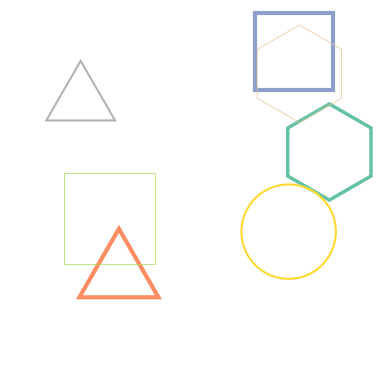[{"shape": "hexagon", "thickness": 2.5, "radius": 0.62, "center": [0.856, 0.605]}, {"shape": "triangle", "thickness": 3, "radius": 0.59, "center": [0.309, 0.287]}, {"shape": "square", "thickness": 3, "radius": 0.5, "center": [0.764, 0.866]}, {"shape": "square", "thickness": 0.5, "radius": 0.59, "center": [0.285, 0.432]}, {"shape": "circle", "thickness": 1.5, "radius": 0.61, "center": [0.75, 0.398]}, {"shape": "hexagon", "thickness": 0.5, "radius": 0.63, "center": [0.778, 0.808]}, {"shape": "triangle", "thickness": 1.5, "radius": 0.52, "center": [0.21, 0.739]}]